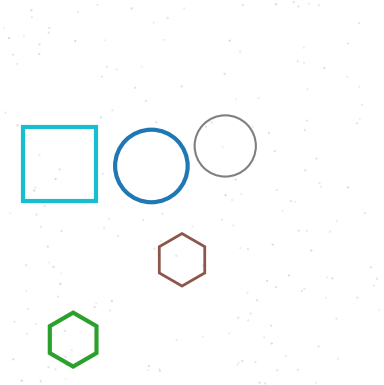[{"shape": "circle", "thickness": 3, "radius": 0.47, "center": [0.393, 0.569]}, {"shape": "hexagon", "thickness": 3, "radius": 0.35, "center": [0.19, 0.118]}, {"shape": "hexagon", "thickness": 2, "radius": 0.34, "center": [0.473, 0.325]}, {"shape": "circle", "thickness": 1.5, "radius": 0.4, "center": [0.585, 0.621]}, {"shape": "square", "thickness": 3, "radius": 0.48, "center": [0.155, 0.574]}]